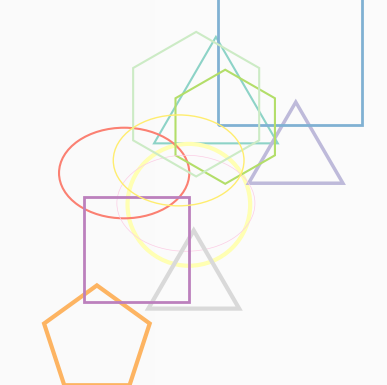[{"shape": "triangle", "thickness": 1.5, "radius": 0.92, "center": [0.557, 0.72]}, {"shape": "circle", "thickness": 3, "radius": 0.79, "center": [0.487, 0.468]}, {"shape": "triangle", "thickness": 2.5, "radius": 0.7, "center": [0.763, 0.594]}, {"shape": "oval", "thickness": 1.5, "radius": 0.84, "center": [0.32, 0.551]}, {"shape": "square", "thickness": 2, "radius": 0.93, "center": [0.749, 0.859]}, {"shape": "pentagon", "thickness": 3, "radius": 0.72, "center": [0.25, 0.115]}, {"shape": "hexagon", "thickness": 1.5, "radius": 0.74, "center": [0.581, 0.671]}, {"shape": "oval", "thickness": 0.5, "radius": 0.89, "center": [0.48, 0.472]}, {"shape": "triangle", "thickness": 3, "radius": 0.68, "center": [0.5, 0.266]}, {"shape": "square", "thickness": 2, "radius": 0.68, "center": [0.352, 0.352]}, {"shape": "hexagon", "thickness": 1.5, "radius": 0.94, "center": [0.506, 0.729]}, {"shape": "oval", "thickness": 1, "radius": 0.84, "center": [0.461, 0.583]}]